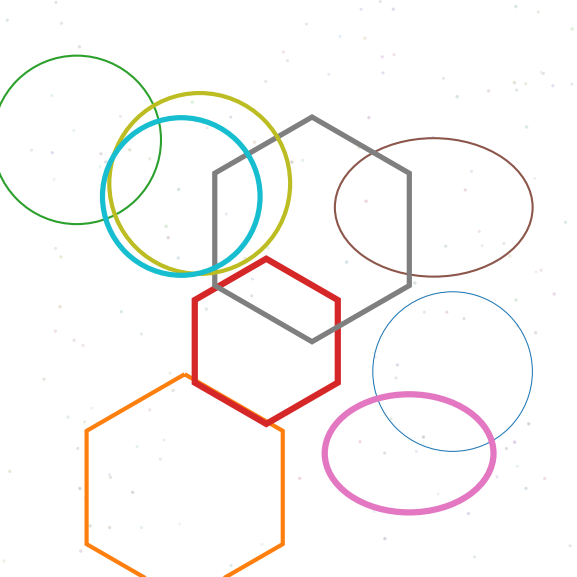[{"shape": "circle", "thickness": 0.5, "radius": 0.69, "center": [0.784, 0.356]}, {"shape": "hexagon", "thickness": 2, "radius": 0.98, "center": [0.32, 0.155]}, {"shape": "circle", "thickness": 1, "radius": 0.73, "center": [0.133, 0.757]}, {"shape": "hexagon", "thickness": 3, "radius": 0.71, "center": [0.461, 0.408]}, {"shape": "oval", "thickness": 1, "radius": 0.86, "center": [0.751, 0.64]}, {"shape": "oval", "thickness": 3, "radius": 0.73, "center": [0.708, 0.214]}, {"shape": "hexagon", "thickness": 2.5, "radius": 0.97, "center": [0.54, 0.602]}, {"shape": "circle", "thickness": 2, "radius": 0.78, "center": [0.346, 0.681]}, {"shape": "circle", "thickness": 2.5, "radius": 0.68, "center": [0.314, 0.659]}]